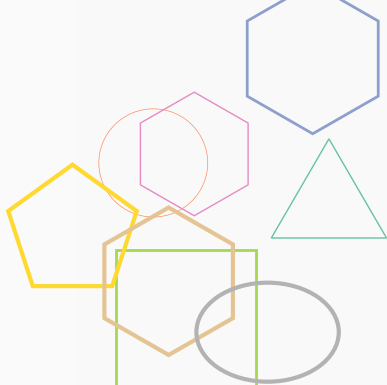[{"shape": "triangle", "thickness": 1, "radius": 0.86, "center": [0.849, 0.468]}, {"shape": "circle", "thickness": 0.5, "radius": 0.7, "center": [0.396, 0.577]}, {"shape": "hexagon", "thickness": 2, "radius": 0.98, "center": [0.807, 0.848]}, {"shape": "hexagon", "thickness": 1, "radius": 0.8, "center": [0.501, 0.6]}, {"shape": "square", "thickness": 2, "radius": 0.9, "center": [0.479, 0.17]}, {"shape": "pentagon", "thickness": 3, "radius": 0.87, "center": [0.187, 0.398]}, {"shape": "hexagon", "thickness": 3, "radius": 0.96, "center": [0.435, 0.269]}, {"shape": "oval", "thickness": 3, "radius": 0.92, "center": [0.691, 0.137]}]